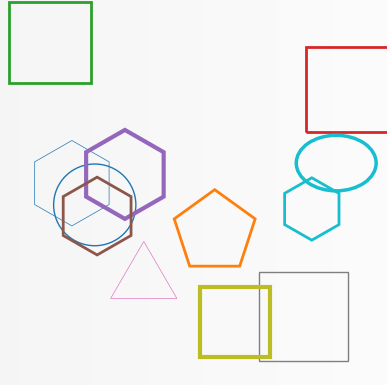[{"shape": "circle", "thickness": 1, "radius": 0.53, "center": [0.244, 0.468]}, {"shape": "hexagon", "thickness": 0.5, "radius": 0.55, "center": [0.186, 0.524]}, {"shape": "pentagon", "thickness": 2, "radius": 0.55, "center": [0.554, 0.398]}, {"shape": "square", "thickness": 2, "radius": 0.53, "center": [0.129, 0.889]}, {"shape": "square", "thickness": 2, "radius": 0.55, "center": [0.898, 0.767]}, {"shape": "hexagon", "thickness": 3, "radius": 0.58, "center": [0.322, 0.547]}, {"shape": "hexagon", "thickness": 2, "radius": 0.51, "center": [0.251, 0.439]}, {"shape": "triangle", "thickness": 0.5, "radius": 0.49, "center": [0.371, 0.274]}, {"shape": "square", "thickness": 1, "radius": 0.58, "center": [0.783, 0.177]}, {"shape": "square", "thickness": 3, "radius": 0.45, "center": [0.607, 0.164]}, {"shape": "hexagon", "thickness": 2, "radius": 0.41, "center": [0.805, 0.457]}, {"shape": "oval", "thickness": 2.5, "radius": 0.52, "center": [0.868, 0.576]}]